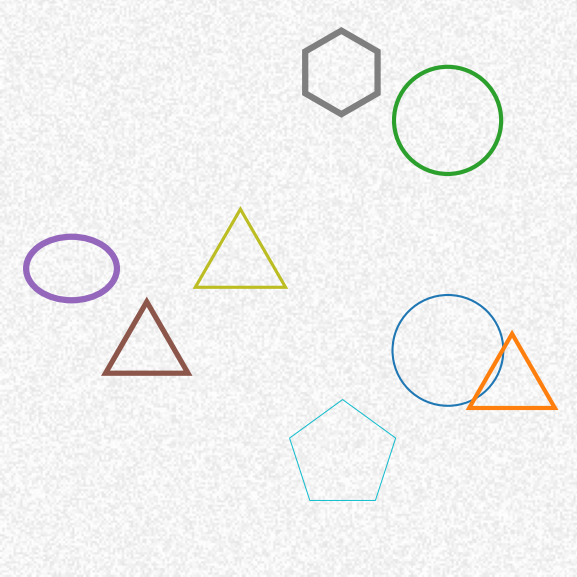[{"shape": "circle", "thickness": 1, "radius": 0.48, "center": [0.776, 0.392]}, {"shape": "triangle", "thickness": 2, "radius": 0.43, "center": [0.887, 0.336]}, {"shape": "circle", "thickness": 2, "radius": 0.46, "center": [0.775, 0.791]}, {"shape": "oval", "thickness": 3, "radius": 0.39, "center": [0.124, 0.534]}, {"shape": "triangle", "thickness": 2.5, "radius": 0.41, "center": [0.254, 0.394]}, {"shape": "hexagon", "thickness": 3, "radius": 0.36, "center": [0.591, 0.874]}, {"shape": "triangle", "thickness": 1.5, "radius": 0.45, "center": [0.416, 0.547]}, {"shape": "pentagon", "thickness": 0.5, "radius": 0.48, "center": [0.593, 0.211]}]